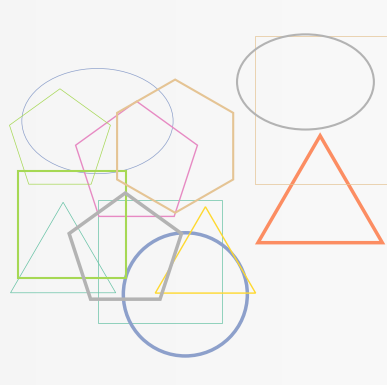[{"shape": "triangle", "thickness": 0.5, "radius": 0.78, "center": [0.163, 0.318]}, {"shape": "square", "thickness": 0.5, "radius": 0.8, "center": [0.413, 0.321]}, {"shape": "triangle", "thickness": 2.5, "radius": 0.93, "center": [0.826, 0.462]}, {"shape": "circle", "thickness": 2.5, "radius": 0.8, "center": [0.478, 0.235]}, {"shape": "oval", "thickness": 0.5, "radius": 0.98, "center": [0.252, 0.686]}, {"shape": "pentagon", "thickness": 1, "radius": 0.83, "center": [0.352, 0.572]}, {"shape": "square", "thickness": 1.5, "radius": 0.7, "center": [0.186, 0.417]}, {"shape": "pentagon", "thickness": 0.5, "radius": 0.68, "center": [0.155, 0.632]}, {"shape": "triangle", "thickness": 1, "radius": 0.75, "center": [0.53, 0.313]}, {"shape": "hexagon", "thickness": 1.5, "radius": 0.87, "center": [0.452, 0.62]}, {"shape": "square", "thickness": 0.5, "radius": 0.96, "center": [0.851, 0.714]}, {"shape": "oval", "thickness": 1.5, "radius": 0.88, "center": [0.788, 0.787]}, {"shape": "pentagon", "thickness": 2.5, "radius": 0.76, "center": [0.323, 0.346]}]